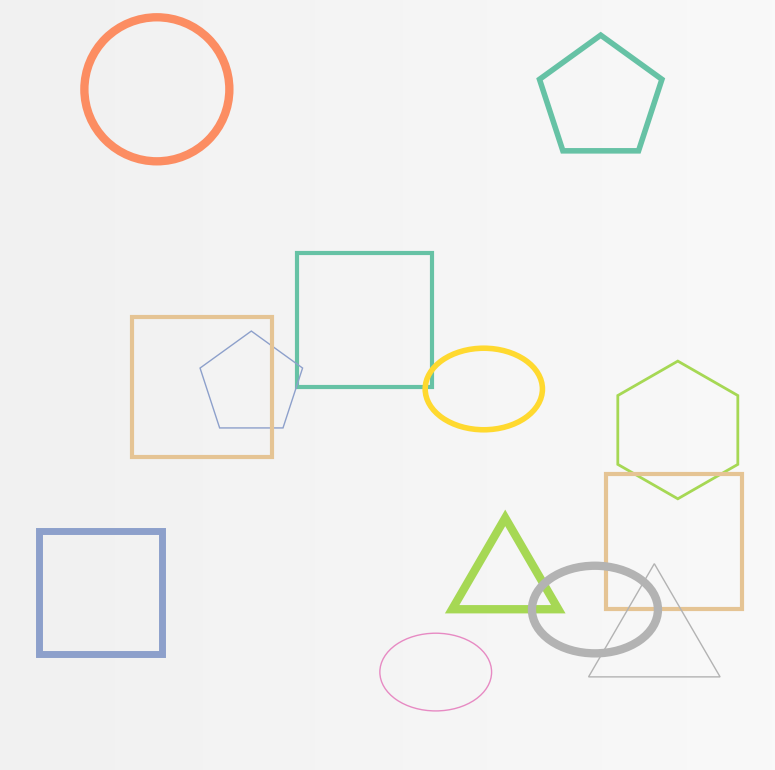[{"shape": "pentagon", "thickness": 2, "radius": 0.42, "center": [0.775, 0.871]}, {"shape": "square", "thickness": 1.5, "radius": 0.44, "center": [0.47, 0.584]}, {"shape": "circle", "thickness": 3, "radius": 0.47, "center": [0.202, 0.884]}, {"shape": "pentagon", "thickness": 0.5, "radius": 0.35, "center": [0.324, 0.501]}, {"shape": "square", "thickness": 2.5, "radius": 0.4, "center": [0.129, 0.231]}, {"shape": "oval", "thickness": 0.5, "radius": 0.36, "center": [0.562, 0.127]}, {"shape": "triangle", "thickness": 3, "radius": 0.4, "center": [0.652, 0.248]}, {"shape": "hexagon", "thickness": 1, "radius": 0.45, "center": [0.875, 0.442]}, {"shape": "oval", "thickness": 2, "radius": 0.38, "center": [0.624, 0.495]}, {"shape": "square", "thickness": 1.5, "radius": 0.45, "center": [0.261, 0.497]}, {"shape": "square", "thickness": 1.5, "radius": 0.44, "center": [0.87, 0.297]}, {"shape": "oval", "thickness": 3, "radius": 0.41, "center": [0.768, 0.208]}, {"shape": "triangle", "thickness": 0.5, "radius": 0.49, "center": [0.844, 0.17]}]